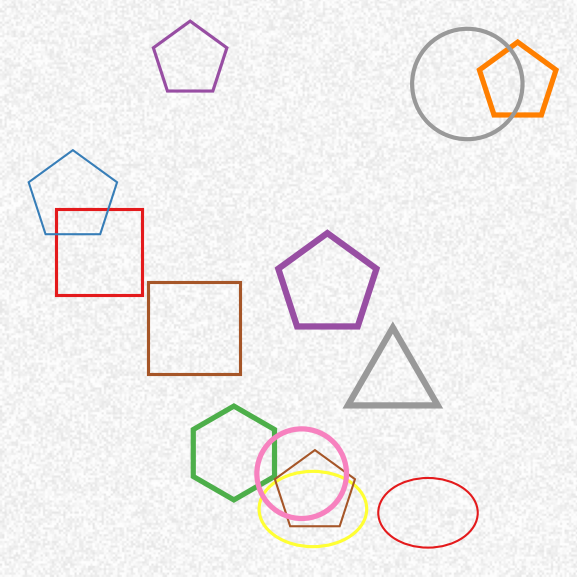[{"shape": "oval", "thickness": 1, "radius": 0.43, "center": [0.741, 0.111]}, {"shape": "square", "thickness": 1.5, "radius": 0.37, "center": [0.172, 0.563]}, {"shape": "pentagon", "thickness": 1, "radius": 0.4, "center": [0.126, 0.659]}, {"shape": "hexagon", "thickness": 2.5, "radius": 0.41, "center": [0.405, 0.215]}, {"shape": "pentagon", "thickness": 1.5, "radius": 0.33, "center": [0.329, 0.896]}, {"shape": "pentagon", "thickness": 3, "radius": 0.45, "center": [0.567, 0.506]}, {"shape": "pentagon", "thickness": 2.5, "radius": 0.35, "center": [0.896, 0.856]}, {"shape": "oval", "thickness": 1.5, "radius": 0.47, "center": [0.542, 0.118]}, {"shape": "square", "thickness": 1.5, "radius": 0.4, "center": [0.335, 0.432]}, {"shape": "pentagon", "thickness": 1, "radius": 0.36, "center": [0.545, 0.147]}, {"shape": "circle", "thickness": 2.5, "radius": 0.39, "center": [0.522, 0.179]}, {"shape": "triangle", "thickness": 3, "radius": 0.45, "center": [0.68, 0.342]}, {"shape": "circle", "thickness": 2, "radius": 0.48, "center": [0.809, 0.854]}]